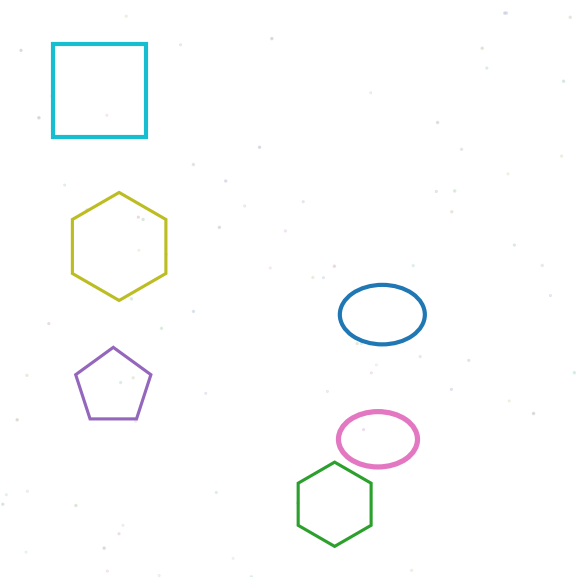[{"shape": "oval", "thickness": 2, "radius": 0.37, "center": [0.662, 0.454]}, {"shape": "hexagon", "thickness": 1.5, "radius": 0.36, "center": [0.579, 0.126]}, {"shape": "pentagon", "thickness": 1.5, "radius": 0.34, "center": [0.196, 0.329]}, {"shape": "oval", "thickness": 2.5, "radius": 0.34, "center": [0.655, 0.238]}, {"shape": "hexagon", "thickness": 1.5, "radius": 0.47, "center": [0.206, 0.572]}, {"shape": "square", "thickness": 2, "radius": 0.4, "center": [0.173, 0.843]}]